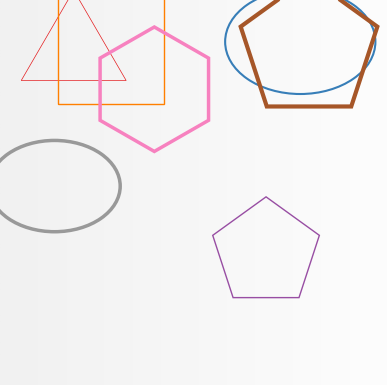[{"shape": "triangle", "thickness": 0.5, "radius": 0.78, "center": [0.19, 0.869]}, {"shape": "oval", "thickness": 1.5, "radius": 0.97, "center": [0.775, 0.892]}, {"shape": "pentagon", "thickness": 1, "radius": 0.72, "center": [0.687, 0.344]}, {"shape": "square", "thickness": 1, "radius": 0.68, "center": [0.287, 0.866]}, {"shape": "pentagon", "thickness": 3, "radius": 0.93, "center": [0.797, 0.873]}, {"shape": "hexagon", "thickness": 2.5, "radius": 0.81, "center": [0.398, 0.768]}, {"shape": "oval", "thickness": 2.5, "radius": 0.85, "center": [0.141, 0.517]}]